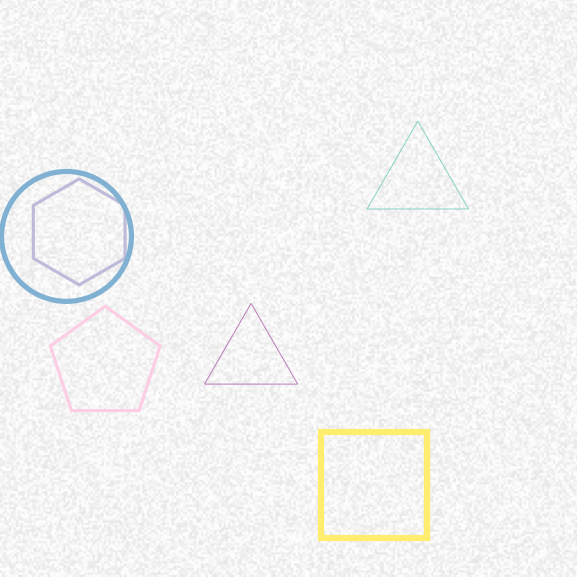[{"shape": "triangle", "thickness": 0.5, "radius": 0.51, "center": [0.723, 0.688]}, {"shape": "hexagon", "thickness": 1.5, "radius": 0.46, "center": [0.137, 0.598]}, {"shape": "circle", "thickness": 2.5, "radius": 0.56, "center": [0.115, 0.59]}, {"shape": "pentagon", "thickness": 1.5, "radius": 0.5, "center": [0.182, 0.369]}, {"shape": "triangle", "thickness": 0.5, "radius": 0.47, "center": [0.435, 0.381]}, {"shape": "square", "thickness": 3, "radius": 0.46, "center": [0.648, 0.159]}]